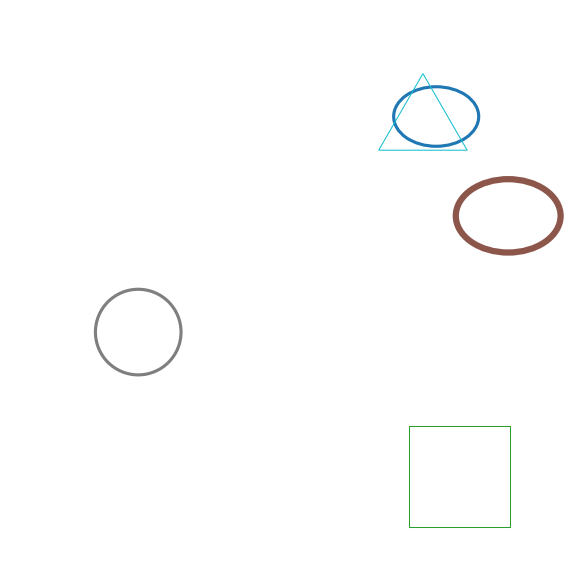[{"shape": "oval", "thickness": 1.5, "radius": 0.37, "center": [0.755, 0.797]}, {"shape": "square", "thickness": 0.5, "radius": 0.44, "center": [0.796, 0.174]}, {"shape": "oval", "thickness": 3, "radius": 0.45, "center": [0.88, 0.625]}, {"shape": "circle", "thickness": 1.5, "radius": 0.37, "center": [0.239, 0.424]}, {"shape": "triangle", "thickness": 0.5, "radius": 0.44, "center": [0.732, 0.783]}]